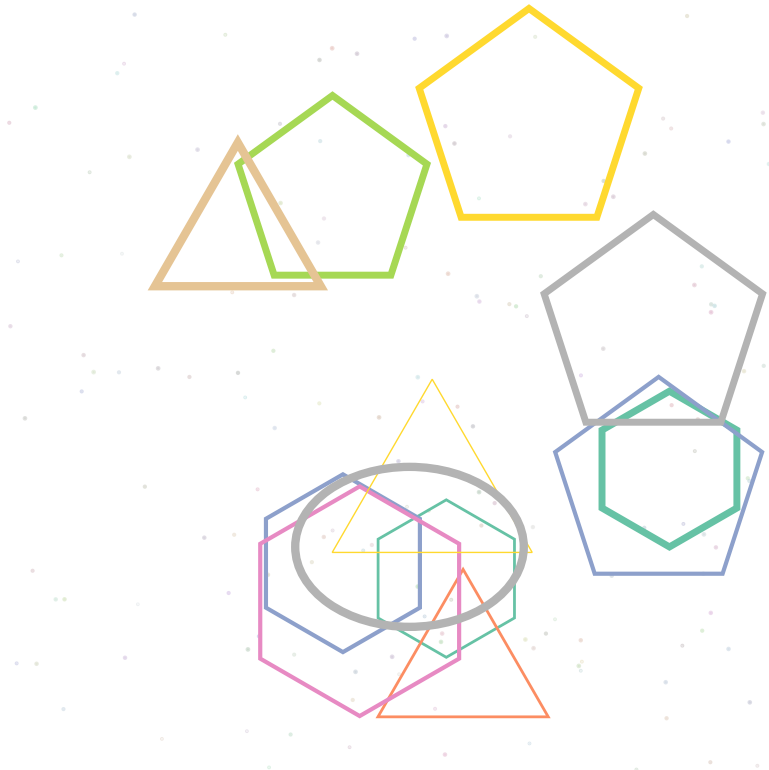[{"shape": "hexagon", "thickness": 2.5, "radius": 0.51, "center": [0.869, 0.391]}, {"shape": "hexagon", "thickness": 1, "radius": 0.51, "center": [0.58, 0.249]}, {"shape": "triangle", "thickness": 1, "radius": 0.64, "center": [0.601, 0.133]}, {"shape": "pentagon", "thickness": 1.5, "radius": 0.71, "center": [0.855, 0.369]}, {"shape": "hexagon", "thickness": 1.5, "radius": 0.58, "center": [0.445, 0.269]}, {"shape": "hexagon", "thickness": 1.5, "radius": 0.75, "center": [0.467, 0.219]}, {"shape": "pentagon", "thickness": 2.5, "radius": 0.64, "center": [0.432, 0.747]}, {"shape": "triangle", "thickness": 0.5, "radius": 0.75, "center": [0.561, 0.358]}, {"shape": "pentagon", "thickness": 2.5, "radius": 0.75, "center": [0.687, 0.839]}, {"shape": "triangle", "thickness": 3, "radius": 0.62, "center": [0.309, 0.69]}, {"shape": "oval", "thickness": 3, "radius": 0.74, "center": [0.532, 0.29]}, {"shape": "pentagon", "thickness": 2.5, "radius": 0.75, "center": [0.849, 0.572]}]